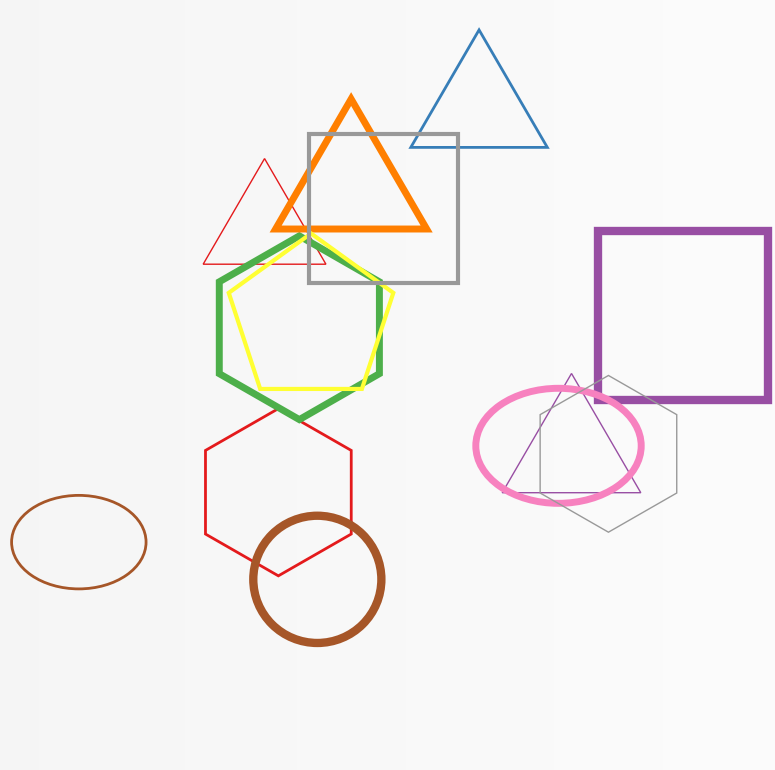[{"shape": "triangle", "thickness": 0.5, "radius": 0.46, "center": [0.341, 0.703]}, {"shape": "hexagon", "thickness": 1, "radius": 0.54, "center": [0.359, 0.361]}, {"shape": "triangle", "thickness": 1, "radius": 0.51, "center": [0.618, 0.859]}, {"shape": "hexagon", "thickness": 2.5, "radius": 0.6, "center": [0.386, 0.574]}, {"shape": "square", "thickness": 3, "radius": 0.55, "center": [0.881, 0.59]}, {"shape": "triangle", "thickness": 0.5, "radius": 0.52, "center": [0.737, 0.412]}, {"shape": "triangle", "thickness": 2.5, "radius": 0.56, "center": [0.453, 0.759]}, {"shape": "pentagon", "thickness": 1.5, "radius": 0.56, "center": [0.401, 0.585]}, {"shape": "oval", "thickness": 1, "radius": 0.43, "center": [0.102, 0.296]}, {"shape": "circle", "thickness": 3, "radius": 0.41, "center": [0.409, 0.248]}, {"shape": "oval", "thickness": 2.5, "radius": 0.53, "center": [0.721, 0.421]}, {"shape": "hexagon", "thickness": 0.5, "radius": 0.51, "center": [0.785, 0.411]}, {"shape": "square", "thickness": 1.5, "radius": 0.48, "center": [0.495, 0.729]}]